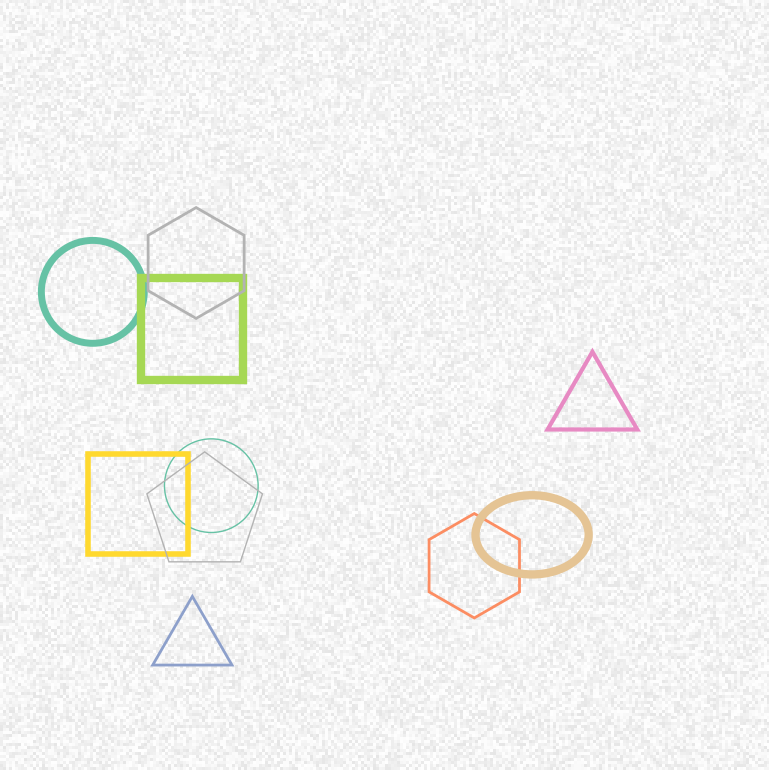[{"shape": "circle", "thickness": 0.5, "radius": 0.3, "center": [0.274, 0.369]}, {"shape": "circle", "thickness": 2.5, "radius": 0.33, "center": [0.121, 0.621]}, {"shape": "hexagon", "thickness": 1, "radius": 0.34, "center": [0.616, 0.265]}, {"shape": "triangle", "thickness": 1, "radius": 0.3, "center": [0.25, 0.166]}, {"shape": "triangle", "thickness": 1.5, "radius": 0.34, "center": [0.769, 0.476]}, {"shape": "square", "thickness": 3, "radius": 0.33, "center": [0.249, 0.572]}, {"shape": "square", "thickness": 2, "radius": 0.33, "center": [0.179, 0.345]}, {"shape": "oval", "thickness": 3, "radius": 0.37, "center": [0.691, 0.305]}, {"shape": "pentagon", "thickness": 0.5, "radius": 0.39, "center": [0.266, 0.334]}, {"shape": "hexagon", "thickness": 1, "radius": 0.36, "center": [0.255, 0.658]}]